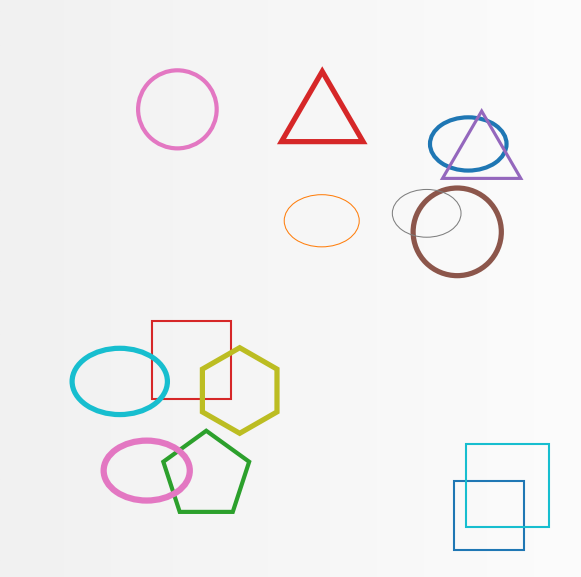[{"shape": "square", "thickness": 1, "radius": 0.3, "center": [0.842, 0.107]}, {"shape": "oval", "thickness": 2, "radius": 0.33, "center": [0.806, 0.75]}, {"shape": "oval", "thickness": 0.5, "radius": 0.32, "center": [0.553, 0.617]}, {"shape": "pentagon", "thickness": 2, "radius": 0.39, "center": [0.355, 0.176]}, {"shape": "square", "thickness": 1, "radius": 0.34, "center": [0.329, 0.375]}, {"shape": "triangle", "thickness": 2.5, "radius": 0.41, "center": [0.554, 0.794]}, {"shape": "triangle", "thickness": 1.5, "radius": 0.39, "center": [0.829, 0.729]}, {"shape": "circle", "thickness": 2.5, "radius": 0.38, "center": [0.787, 0.598]}, {"shape": "circle", "thickness": 2, "radius": 0.34, "center": [0.305, 0.81]}, {"shape": "oval", "thickness": 3, "radius": 0.37, "center": [0.252, 0.184]}, {"shape": "oval", "thickness": 0.5, "radius": 0.3, "center": [0.734, 0.63]}, {"shape": "hexagon", "thickness": 2.5, "radius": 0.37, "center": [0.412, 0.323]}, {"shape": "oval", "thickness": 2.5, "radius": 0.41, "center": [0.206, 0.339]}, {"shape": "square", "thickness": 1, "radius": 0.36, "center": [0.872, 0.159]}]